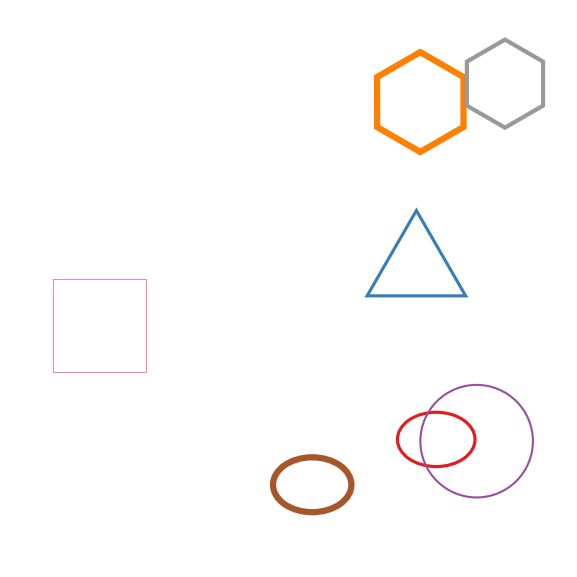[{"shape": "oval", "thickness": 1.5, "radius": 0.34, "center": [0.755, 0.238]}, {"shape": "triangle", "thickness": 1.5, "radius": 0.49, "center": [0.721, 0.536]}, {"shape": "circle", "thickness": 1, "radius": 0.49, "center": [0.825, 0.235]}, {"shape": "hexagon", "thickness": 3, "radius": 0.43, "center": [0.728, 0.822]}, {"shape": "oval", "thickness": 3, "radius": 0.34, "center": [0.541, 0.16]}, {"shape": "square", "thickness": 0.5, "radius": 0.4, "center": [0.172, 0.436]}, {"shape": "hexagon", "thickness": 2, "radius": 0.38, "center": [0.874, 0.854]}]